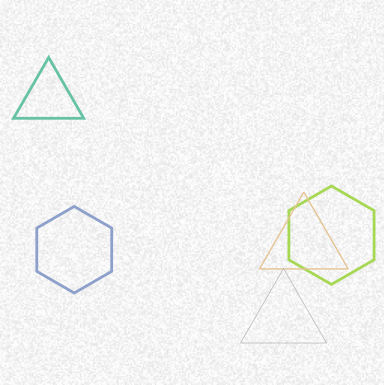[{"shape": "triangle", "thickness": 2, "radius": 0.53, "center": [0.126, 0.745]}, {"shape": "hexagon", "thickness": 2, "radius": 0.56, "center": [0.193, 0.351]}, {"shape": "hexagon", "thickness": 2, "radius": 0.64, "center": [0.861, 0.389]}, {"shape": "triangle", "thickness": 1, "radius": 0.67, "center": [0.789, 0.368]}, {"shape": "triangle", "thickness": 0.5, "radius": 0.65, "center": [0.736, 0.174]}]